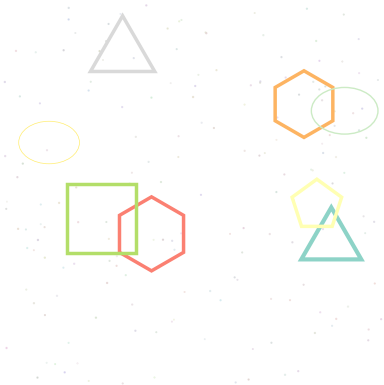[{"shape": "triangle", "thickness": 3, "radius": 0.45, "center": [0.86, 0.371]}, {"shape": "pentagon", "thickness": 2.5, "radius": 0.34, "center": [0.823, 0.467]}, {"shape": "hexagon", "thickness": 2.5, "radius": 0.48, "center": [0.394, 0.393]}, {"shape": "hexagon", "thickness": 2.5, "radius": 0.43, "center": [0.79, 0.73]}, {"shape": "square", "thickness": 2.5, "radius": 0.45, "center": [0.264, 0.432]}, {"shape": "triangle", "thickness": 2.5, "radius": 0.48, "center": [0.318, 0.862]}, {"shape": "oval", "thickness": 1, "radius": 0.43, "center": [0.895, 0.712]}, {"shape": "oval", "thickness": 0.5, "radius": 0.39, "center": [0.127, 0.63]}]